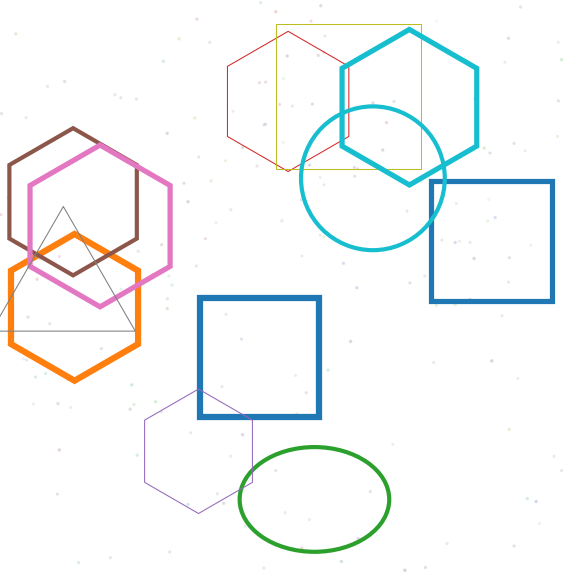[{"shape": "square", "thickness": 2.5, "radius": 0.52, "center": [0.851, 0.582]}, {"shape": "square", "thickness": 3, "radius": 0.52, "center": [0.449, 0.38]}, {"shape": "hexagon", "thickness": 3, "radius": 0.64, "center": [0.129, 0.467]}, {"shape": "oval", "thickness": 2, "radius": 0.65, "center": [0.544, 0.134]}, {"shape": "hexagon", "thickness": 0.5, "radius": 0.61, "center": [0.499, 0.824]}, {"shape": "hexagon", "thickness": 0.5, "radius": 0.54, "center": [0.344, 0.218]}, {"shape": "hexagon", "thickness": 2, "radius": 0.64, "center": [0.127, 0.65]}, {"shape": "hexagon", "thickness": 2.5, "radius": 0.7, "center": [0.173, 0.608]}, {"shape": "triangle", "thickness": 0.5, "radius": 0.72, "center": [0.11, 0.498]}, {"shape": "square", "thickness": 0.5, "radius": 0.63, "center": [0.603, 0.832]}, {"shape": "hexagon", "thickness": 2.5, "radius": 0.67, "center": [0.709, 0.813]}, {"shape": "circle", "thickness": 2, "radius": 0.62, "center": [0.646, 0.69]}]